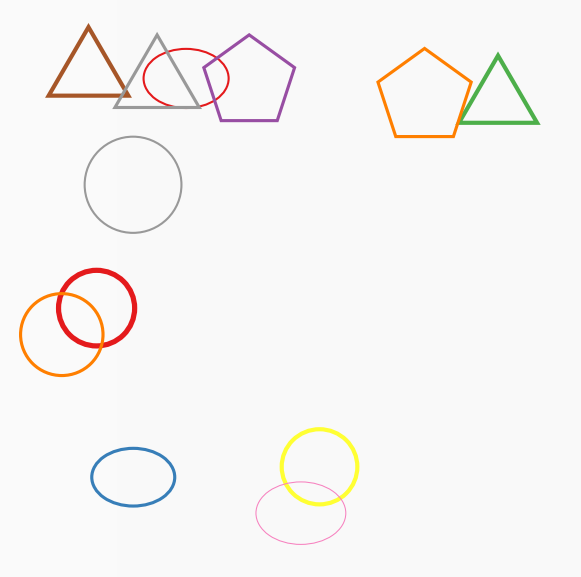[{"shape": "oval", "thickness": 1, "radius": 0.37, "center": [0.32, 0.863]}, {"shape": "circle", "thickness": 2.5, "radius": 0.33, "center": [0.166, 0.466]}, {"shape": "oval", "thickness": 1.5, "radius": 0.36, "center": [0.229, 0.173]}, {"shape": "triangle", "thickness": 2, "radius": 0.39, "center": [0.857, 0.825]}, {"shape": "pentagon", "thickness": 1.5, "radius": 0.41, "center": [0.429, 0.857]}, {"shape": "pentagon", "thickness": 1.5, "radius": 0.42, "center": [0.73, 0.831]}, {"shape": "circle", "thickness": 1.5, "radius": 0.35, "center": [0.106, 0.42]}, {"shape": "circle", "thickness": 2, "radius": 0.33, "center": [0.55, 0.191]}, {"shape": "triangle", "thickness": 2, "radius": 0.4, "center": [0.152, 0.873]}, {"shape": "oval", "thickness": 0.5, "radius": 0.39, "center": [0.518, 0.111]}, {"shape": "triangle", "thickness": 1.5, "radius": 0.42, "center": [0.27, 0.855]}, {"shape": "circle", "thickness": 1, "radius": 0.42, "center": [0.229, 0.679]}]